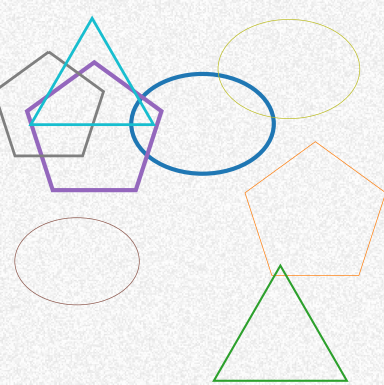[{"shape": "oval", "thickness": 3, "radius": 0.93, "center": [0.526, 0.678]}, {"shape": "pentagon", "thickness": 0.5, "radius": 0.96, "center": [0.819, 0.44]}, {"shape": "triangle", "thickness": 1.5, "radius": 1.0, "center": [0.728, 0.111]}, {"shape": "pentagon", "thickness": 3, "radius": 0.92, "center": [0.245, 0.655]}, {"shape": "oval", "thickness": 0.5, "radius": 0.81, "center": [0.2, 0.321]}, {"shape": "pentagon", "thickness": 2, "radius": 0.75, "center": [0.127, 0.716]}, {"shape": "oval", "thickness": 0.5, "radius": 0.92, "center": [0.75, 0.821]}, {"shape": "triangle", "thickness": 2, "radius": 0.92, "center": [0.239, 0.768]}]